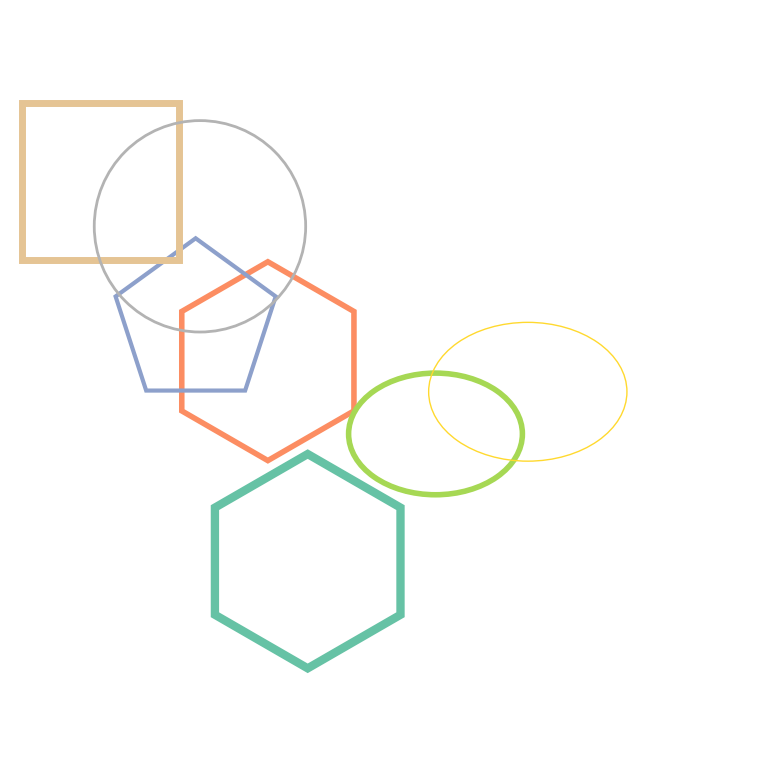[{"shape": "hexagon", "thickness": 3, "radius": 0.7, "center": [0.4, 0.271]}, {"shape": "hexagon", "thickness": 2, "radius": 0.65, "center": [0.348, 0.531]}, {"shape": "pentagon", "thickness": 1.5, "radius": 0.55, "center": [0.254, 0.581]}, {"shape": "oval", "thickness": 2, "radius": 0.56, "center": [0.566, 0.436]}, {"shape": "oval", "thickness": 0.5, "radius": 0.64, "center": [0.685, 0.491]}, {"shape": "square", "thickness": 2.5, "radius": 0.51, "center": [0.13, 0.764]}, {"shape": "circle", "thickness": 1, "radius": 0.69, "center": [0.26, 0.706]}]